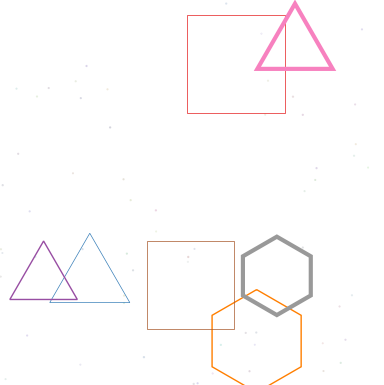[{"shape": "square", "thickness": 0.5, "radius": 0.64, "center": [0.612, 0.834]}, {"shape": "triangle", "thickness": 0.5, "radius": 0.6, "center": [0.233, 0.274]}, {"shape": "triangle", "thickness": 1, "radius": 0.51, "center": [0.113, 0.273]}, {"shape": "hexagon", "thickness": 1, "radius": 0.67, "center": [0.667, 0.114]}, {"shape": "square", "thickness": 0.5, "radius": 0.57, "center": [0.495, 0.259]}, {"shape": "triangle", "thickness": 3, "radius": 0.56, "center": [0.766, 0.878]}, {"shape": "hexagon", "thickness": 3, "radius": 0.51, "center": [0.719, 0.283]}]